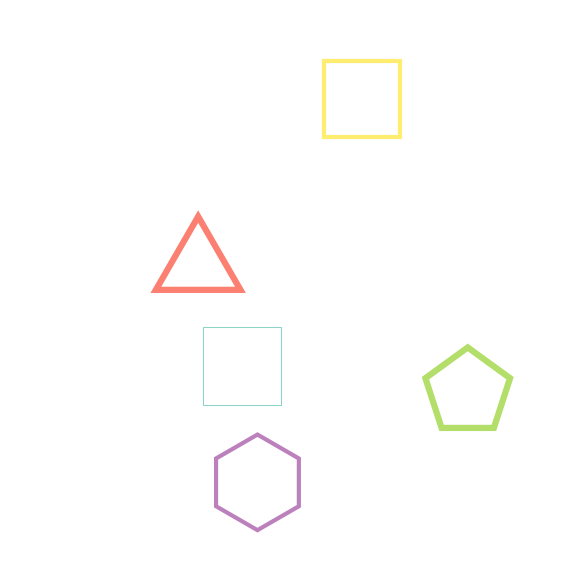[{"shape": "square", "thickness": 0.5, "radius": 0.34, "center": [0.42, 0.365]}, {"shape": "triangle", "thickness": 3, "radius": 0.42, "center": [0.343, 0.54]}, {"shape": "pentagon", "thickness": 3, "radius": 0.39, "center": [0.81, 0.32]}, {"shape": "hexagon", "thickness": 2, "radius": 0.41, "center": [0.446, 0.164]}, {"shape": "square", "thickness": 2, "radius": 0.33, "center": [0.627, 0.827]}]